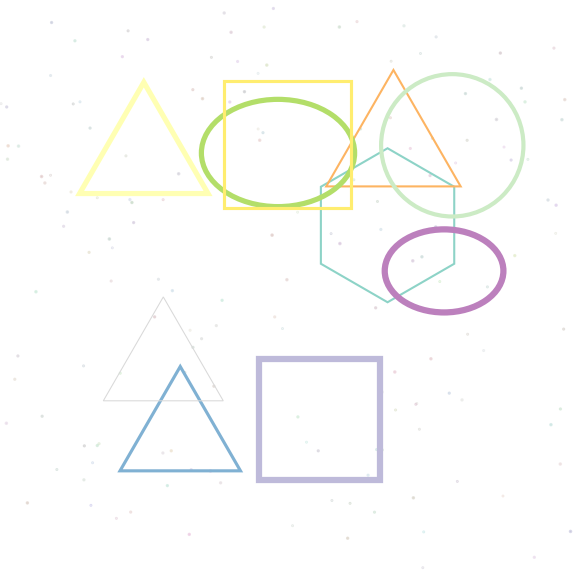[{"shape": "hexagon", "thickness": 1, "radius": 0.67, "center": [0.671, 0.609]}, {"shape": "triangle", "thickness": 2.5, "radius": 0.64, "center": [0.249, 0.728]}, {"shape": "square", "thickness": 3, "radius": 0.52, "center": [0.554, 0.273]}, {"shape": "triangle", "thickness": 1.5, "radius": 0.6, "center": [0.312, 0.244]}, {"shape": "triangle", "thickness": 1, "radius": 0.67, "center": [0.681, 0.744]}, {"shape": "oval", "thickness": 2.5, "radius": 0.66, "center": [0.481, 0.734]}, {"shape": "triangle", "thickness": 0.5, "radius": 0.6, "center": [0.283, 0.365]}, {"shape": "oval", "thickness": 3, "radius": 0.51, "center": [0.769, 0.53]}, {"shape": "circle", "thickness": 2, "radius": 0.62, "center": [0.783, 0.748]}, {"shape": "square", "thickness": 1.5, "radius": 0.55, "center": [0.498, 0.748]}]